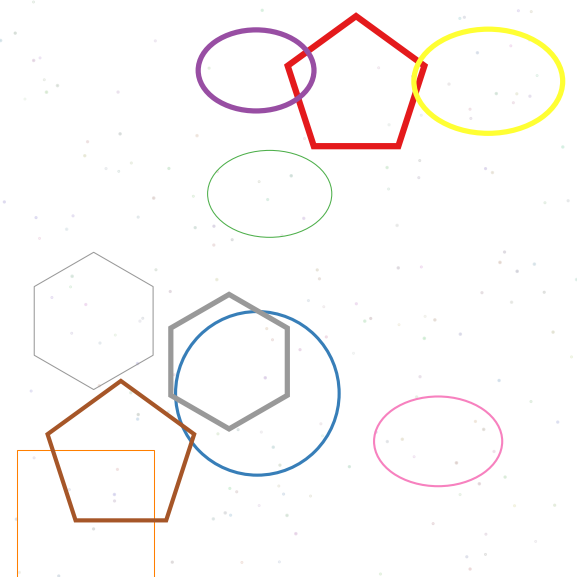[{"shape": "pentagon", "thickness": 3, "radius": 0.62, "center": [0.617, 0.847]}, {"shape": "circle", "thickness": 1.5, "radius": 0.71, "center": [0.446, 0.318]}, {"shape": "oval", "thickness": 0.5, "radius": 0.54, "center": [0.467, 0.663]}, {"shape": "oval", "thickness": 2.5, "radius": 0.5, "center": [0.443, 0.877]}, {"shape": "square", "thickness": 0.5, "radius": 0.59, "center": [0.148, 0.101]}, {"shape": "oval", "thickness": 2.5, "radius": 0.64, "center": [0.846, 0.858]}, {"shape": "pentagon", "thickness": 2, "radius": 0.67, "center": [0.209, 0.206]}, {"shape": "oval", "thickness": 1, "radius": 0.55, "center": [0.759, 0.235]}, {"shape": "hexagon", "thickness": 2.5, "radius": 0.58, "center": [0.397, 0.373]}, {"shape": "hexagon", "thickness": 0.5, "radius": 0.59, "center": [0.162, 0.443]}]